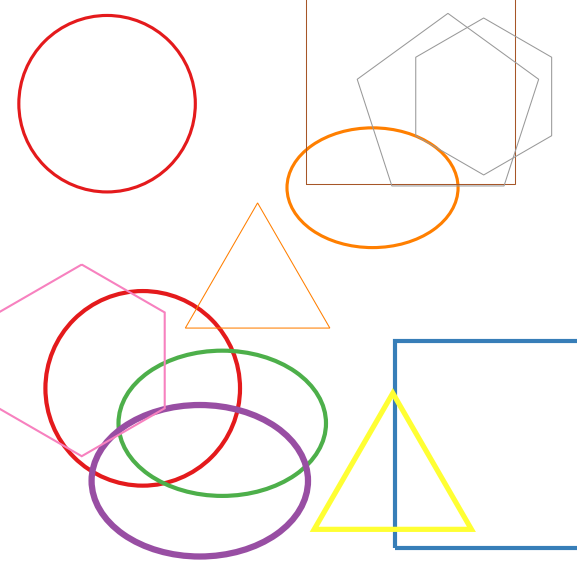[{"shape": "circle", "thickness": 1.5, "radius": 0.76, "center": [0.185, 0.82]}, {"shape": "circle", "thickness": 2, "radius": 0.84, "center": [0.247, 0.327]}, {"shape": "square", "thickness": 2, "radius": 0.89, "center": [0.862, 0.23]}, {"shape": "oval", "thickness": 2, "radius": 0.9, "center": [0.385, 0.266]}, {"shape": "oval", "thickness": 3, "radius": 0.94, "center": [0.346, 0.167]}, {"shape": "oval", "thickness": 1.5, "radius": 0.74, "center": [0.645, 0.674]}, {"shape": "triangle", "thickness": 0.5, "radius": 0.72, "center": [0.446, 0.503]}, {"shape": "triangle", "thickness": 2.5, "radius": 0.79, "center": [0.68, 0.161]}, {"shape": "square", "thickness": 0.5, "radius": 0.91, "center": [0.71, 0.861]}, {"shape": "hexagon", "thickness": 1, "radius": 0.83, "center": [0.142, 0.375]}, {"shape": "hexagon", "thickness": 0.5, "radius": 0.68, "center": [0.838, 0.832]}, {"shape": "pentagon", "thickness": 0.5, "radius": 0.83, "center": [0.776, 0.811]}]